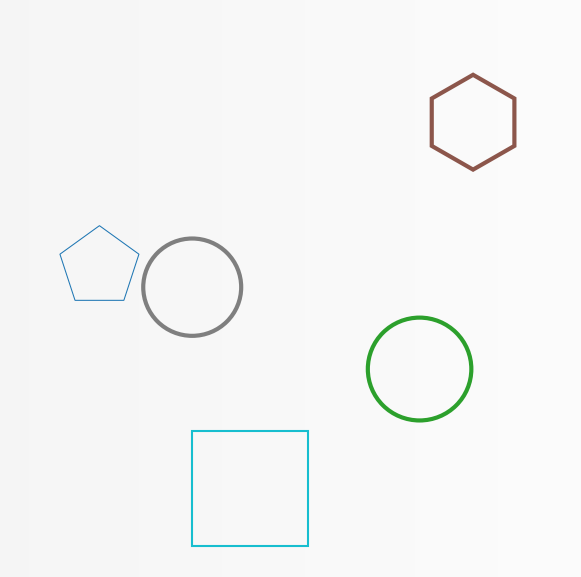[{"shape": "pentagon", "thickness": 0.5, "radius": 0.36, "center": [0.171, 0.537]}, {"shape": "circle", "thickness": 2, "radius": 0.45, "center": [0.722, 0.36]}, {"shape": "hexagon", "thickness": 2, "radius": 0.41, "center": [0.814, 0.788]}, {"shape": "circle", "thickness": 2, "radius": 0.42, "center": [0.331, 0.502]}, {"shape": "square", "thickness": 1, "radius": 0.5, "center": [0.43, 0.153]}]